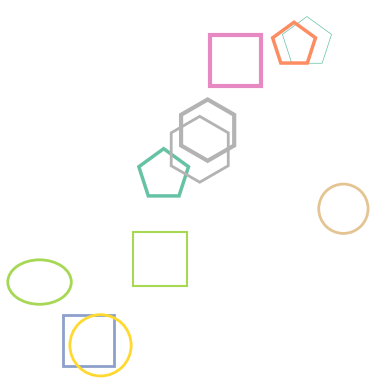[{"shape": "pentagon", "thickness": 2.5, "radius": 0.34, "center": [0.425, 0.546]}, {"shape": "pentagon", "thickness": 0.5, "radius": 0.34, "center": [0.797, 0.89]}, {"shape": "pentagon", "thickness": 2.5, "radius": 0.29, "center": [0.764, 0.884]}, {"shape": "square", "thickness": 2, "radius": 0.33, "center": [0.229, 0.116]}, {"shape": "square", "thickness": 3, "radius": 0.33, "center": [0.612, 0.843]}, {"shape": "square", "thickness": 1.5, "radius": 0.35, "center": [0.415, 0.328]}, {"shape": "oval", "thickness": 2, "radius": 0.41, "center": [0.103, 0.267]}, {"shape": "circle", "thickness": 2, "radius": 0.4, "center": [0.261, 0.103]}, {"shape": "circle", "thickness": 2, "radius": 0.32, "center": [0.892, 0.458]}, {"shape": "hexagon", "thickness": 2, "radius": 0.43, "center": [0.519, 0.612]}, {"shape": "hexagon", "thickness": 3, "radius": 0.4, "center": [0.539, 0.662]}]